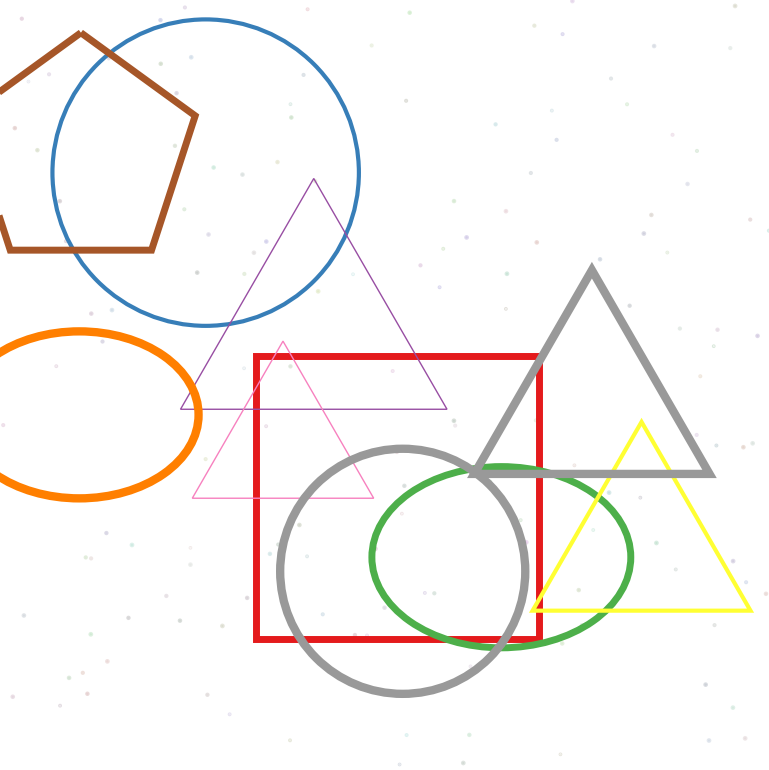[{"shape": "square", "thickness": 2.5, "radius": 0.92, "center": [0.516, 0.354]}, {"shape": "circle", "thickness": 1.5, "radius": 0.99, "center": [0.267, 0.776]}, {"shape": "oval", "thickness": 2.5, "radius": 0.84, "center": [0.651, 0.276]}, {"shape": "triangle", "thickness": 0.5, "radius": 1.0, "center": [0.407, 0.568]}, {"shape": "oval", "thickness": 3, "radius": 0.77, "center": [0.103, 0.461]}, {"shape": "triangle", "thickness": 1.5, "radius": 0.82, "center": [0.833, 0.289]}, {"shape": "pentagon", "thickness": 2.5, "radius": 0.78, "center": [0.105, 0.801]}, {"shape": "triangle", "thickness": 0.5, "radius": 0.68, "center": [0.368, 0.421]}, {"shape": "triangle", "thickness": 3, "radius": 0.88, "center": [0.769, 0.473]}, {"shape": "circle", "thickness": 3, "radius": 0.8, "center": [0.523, 0.258]}]